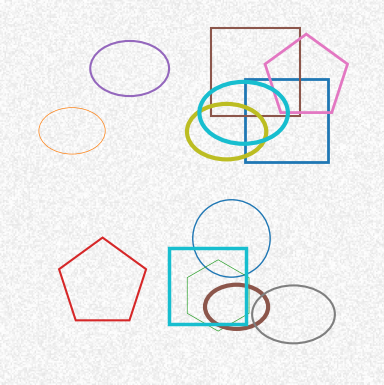[{"shape": "circle", "thickness": 1, "radius": 0.5, "center": [0.601, 0.381]}, {"shape": "square", "thickness": 2, "radius": 0.54, "center": [0.744, 0.687]}, {"shape": "oval", "thickness": 0.5, "radius": 0.43, "center": [0.187, 0.66]}, {"shape": "hexagon", "thickness": 0.5, "radius": 0.46, "center": [0.567, 0.233]}, {"shape": "pentagon", "thickness": 1.5, "radius": 0.59, "center": [0.266, 0.264]}, {"shape": "oval", "thickness": 1.5, "radius": 0.51, "center": [0.337, 0.822]}, {"shape": "oval", "thickness": 3, "radius": 0.41, "center": [0.614, 0.203]}, {"shape": "square", "thickness": 1.5, "radius": 0.57, "center": [0.663, 0.814]}, {"shape": "pentagon", "thickness": 2, "radius": 0.56, "center": [0.796, 0.799]}, {"shape": "oval", "thickness": 1.5, "radius": 0.54, "center": [0.762, 0.183]}, {"shape": "oval", "thickness": 3, "radius": 0.51, "center": [0.589, 0.658]}, {"shape": "oval", "thickness": 3, "radius": 0.57, "center": [0.633, 0.707]}, {"shape": "square", "thickness": 2.5, "radius": 0.5, "center": [0.539, 0.257]}]